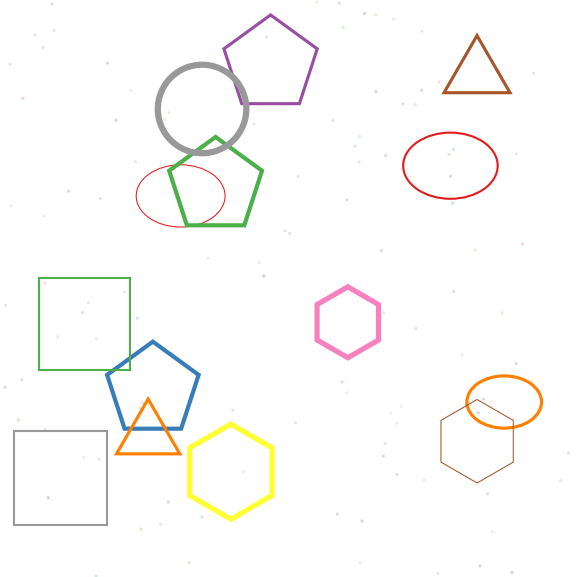[{"shape": "oval", "thickness": 1, "radius": 0.41, "center": [0.78, 0.712]}, {"shape": "oval", "thickness": 0.5, "radius": 0.38, "center": [0.313, 0.66]}, {"shape": "pentagon", "thickness": 2, "radius": 0.42, "center": [0.265, 0.324]}, {"shape": "pentagon", "thickness": 2, "radius": 0.42, "center": [0.373, 0.677]}, {"shape": "square", "thickness": 1, "radius": 0.4, "center": [0.147, 0.438]}, {"shape": "pentagon", "thickness": 1.5, "radius": 0.42, "center": [0.469, 0.888]}, {"shape": "triangle", "thickness": 1.5, "radius": 0.32, "center": [0.257, 0.245]}, {"shape": "oval", "thickness": 1.5, "radius": 0.32, "center": [0.873, 0.303]}, {"shape": "hexagon", "thickness": 2.5, "radius": 0.41, "center": [0.4, 0.182]}, {"shape": "hexagon", "thickness": 0.5, "radius": 0.36, "center": [0.826, 0.235]}, {"shape": "triangle", "thickness": 1.5, "radius": 0.33, "center": [0.826, 0.872]}, {"shape": "hexagon", "thickness": 2.5, "radius": 0.31, "center": [0.602, 0.441]}, {"shape": "square", "thickness": 1, "radius": 0.4, "center": [0.104, 0.171]}, {"shape": "circle", "thickness": 3, "radius": 0.38, "center": [0.35, 0.81]}]